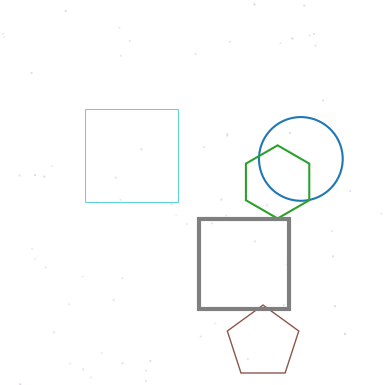[{"shape": "circle", "thickness": 1.5, "radius": 0.54, "center": [0.781, 0.587]}, {"shape": "hexagon", "thickness": 1.5, "radius": 0.48, "center": [0.721, 0.527]}, {"shape": "pentagon", "thickness": 1, "radius": 0.49, "center": [0.683, 0.11]}, {"shape": "square", "thickness": 3, "radius": 0.58, "center": [0.635, 0.315]}, {"shape": "square", "thickness": 0.5, "radius": 0.6, "center": [0.341, 0.596]}]